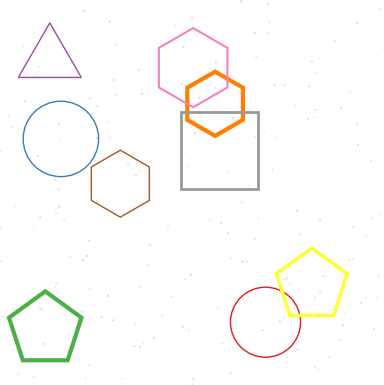[{"shape": "circle", "thickness": 1, "radius": 0.46, "center": [0.69, 0.163]}, {"shape": "circle", "thickness": 1, "radius": 0.49, "center": [0.158, 0.639]}, {"shape": "pentagon", "thickness": 3, "radius": 0.49, "center": [0.117, 0.144]}, {"shape": "triangle", "thickness": 1, "radius": 0.47, "center": [0.129, 0.846]}, {"shape": "hexagon", "thickness": 3, "radius": 0.42, "center": [0.559, 0.73]}, {"shape": "pentagon", "thickness": 2.5, "radius": 0.48, "center": [0.81, 0.259]}, {"shape": "hexagon", "thickness": 1, "radius": 0.43, "center": [0.313, 0.523]}, {"shape": "hexagon", "thickness": 1.5, "radius": 0.51, "center": [0.502, 0.824]}, {"shape": "square", "thickness": 2, "radius": 0.51, "center": [0.57, 0.609]}]